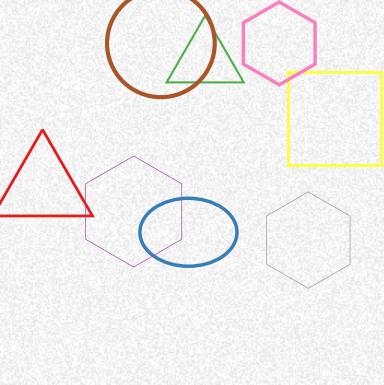[{"shape": "triangle", "thickness": 2, "radius": 0.75, "center": [0.111, 0.514]}, {"shape": "oval", "thickness": 2.5, "radius": 0.63, "center": [0.489, 0.397]}, {"shape": "triangle", "thickness": 1.5, "radius": 0.58, "center": [0.533, 0.844]}, {"shape": "hexagon", "thickness": 0.5, "radius": 0.72, "center": [0.347, 0.451]}, {"shape": "square", "thickness": 2, "radius": 0.6, "center": [0.87, 0.693]}, {"shape": "circle", "thickness": 3, "radius": 0.7, "center": [0.418, 0.887]}, {"shape": "hexagon", "thickness": 2.5, "radius": 0.54, "center": [0.725, 0.887]}, {"shape": "hexagon", "thickness": 0.5, "radius": 0.63, "center": [0.801, 0.376]}]